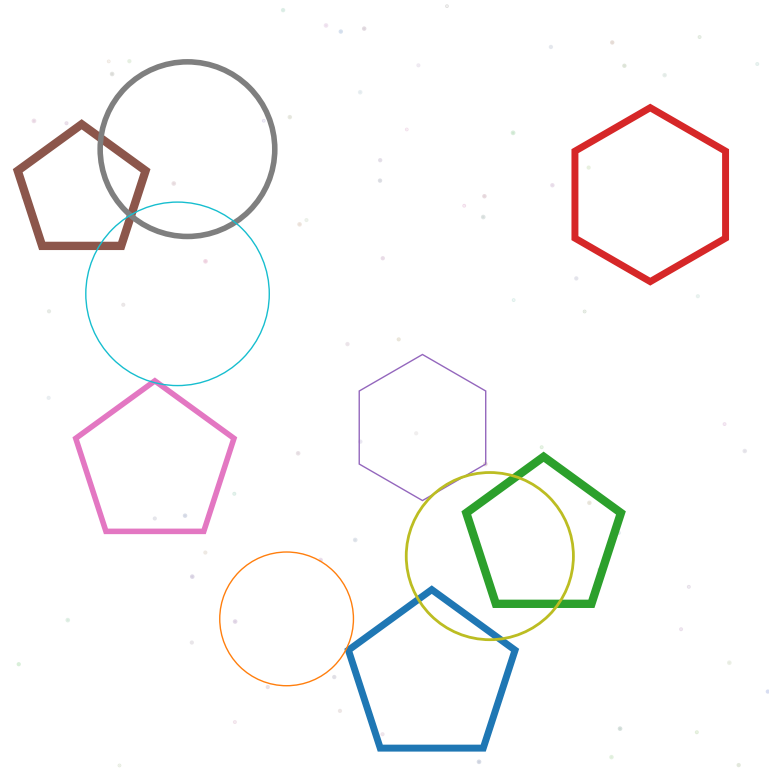[{"shape": "pentagon", "thickness": 2.5, "radius": 0.57, "center": [0.561, 0.12]}, {"shape": "circle", "thickness": 0.5, "radius": 0.43, "center": [0.372, 0.196]}, {"shape": "pentagon", "thickness": 3, "radius": 0.53, "center": [0.706, 0.301]}, {"shape": "hexagon", "thickness": 2.5, "radius": 0.56, "center": [0.844, 0.747]}, {"shape": "hexagon", "thickness": 0.5, "radius": 0.47, "center": [0.549, 0.445]}, {"shape": "pentagon", "thickness": 3, "radius": 0.44, "center": [0.106, 0.751]}, {"shape": "pentagon", "thickness": 2, "radius": 0.54, "center": [0.201, 0.397]}, {"shape": "circle", "thickness": 2, "radius": 0.57, "center": [0.243, 0.806]}, {"shape": "circle", "thickness": 1, "radius": 0.54, "center": [0.636, 0.278]}, {"shape": "circle", "thickness": 0.5, "radius": 0.6, "center": [0.231, 0.618]}]